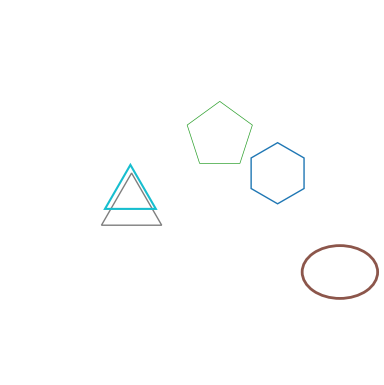[{"shape": "hexagon", "thickness": 1, "radius": 0.4, "center": [0.721, 0.55]}, {"shape": "pentagon", "thickness": 0.5, "radius": 0.45, "center": [0.571, 0.648]}, {"shape": "oval", "thickness": 2, "radius": 0.49, "center": [0.883, 0.293]}, {"shape": "triangle", "thickness": 1, "radius": 0.45, "center": [0.342, 0.46]}, {"shape": "triangle", "thickness": 1.5, "radius": 0.38, "center": [0.339, 0.496]}]